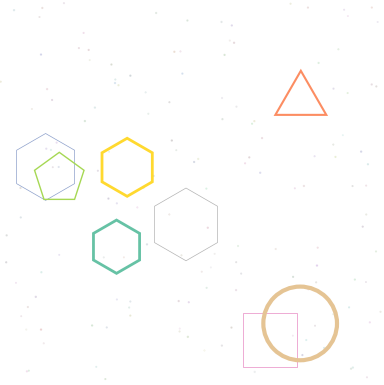[{"shape": "hexagon", "thickness": 2, "radius": 0.35, "center": [0.303, 0.359]}, {"shape": "triangle", "thickness": 1.5, "radius": 0.38, "center": [0.781, 0.74]}, {"shape": "hexagon", "thickness": 0.5, "radius": 0.43, "center": [0.118, 0.566]}, {"shape": "square", "thickness": 0.5, "radius": 0.35, "center": [0.701, 0.117]}, {"shape": "pentagon", "thickness": 1, "radius": 0.34, "center": [0.154, 0.537]}, {"shape": "hexagon", "thickness": 2, "radius": 0.38, "center": [0.33, 0.565]}, {"shape": "circle", "thickness": 3, "radius": 0.48, "center": [0.78, 0.16]}, {"shape": "hexagon", "thickness": 0.5, "radius": 0.47, "center": [0.483, 0.417]}]